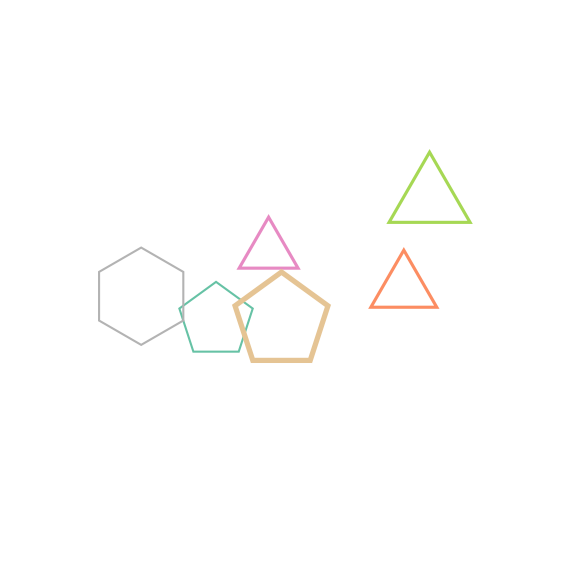[{"shape": "pentagon", "thickness": 1, "radius": 0.33, "center": [0.374, 0.444]}, {"shape": "triangle", "thickness": 1.5, "radius": 0.33, "center": [0.699, 0.5]}, {"shape": "triangle", "thickness": 1.5, "radius": 0.29, "center": [0.465, 0.564]}, {"shape": "triangle", "thickness": 1.5, "radius": 0.4, "center": [0.744, 0.655]}, {"shape": "pentagon", "thickness": 2.5, "radius": 0.42, "center": [0.487, 0.443]}, {"shape": "hexagon", "thickness": 1, "radius": 0.42, "center": [0.244, 0.486]}]